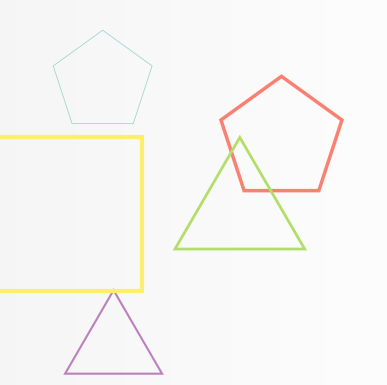[{"shape": "pentagon", "thickness": 0.5, "radius": 0.67, "center": [0.265, 0.787]}, {"shape": "pentagon", "thickness": 2.5, "radius": 0.82, "center": [0.726, 0.638]}, {"shape": "triangle", "thickness": 2, "radius": 0.97, "center": [0.619, 0.45]}, {"shape": "triangle", "thickness": 1.5, "radius": 0.72, "center": [0.293, 0.102]}, {"shape": "square", "thickness": 3, "radius": 1.0, "center": [0.166, 0.444]}]